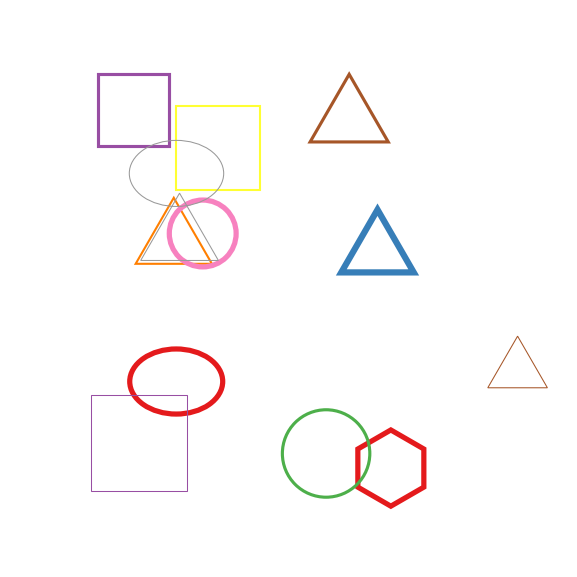[{"shape": "oval", "thickness": 2.5, "radius": 0.4, "center": [0.305, 0.339]}, {"shape": "hexagon", "thickness": 2.5, "radius": 0.33, "center": [0.677, 0.189]}, {"shape": "triangle", "thickness": 3, "radius": 0.36, "center": [0.654, 0.564]}, {"shape": "circle", "thickness": 1.5, "radius": 0.38, "center": [0.565, 0.214]}, {"shape": "square", "thickness": 1.5, "radius": 0.31, "center": [0.232, 0.808]}, {"shape": "square", "thickness": 0.5, "radius": 0.42, "center": [0.24, 0.231]}, {"shape": "triangle", "thickness": 1, "radius": 0.38, "center": [0.301, 0.58]}, {"shape": "square", "thickness": 1, "radius": 0.36, "center": [0.378, 0.743]}, {"shape": "triangle", "thickness": 1.5, "radius": 0.39, "center": [0.605, 0.792]}, {"shape": "triangle", "thickness": 0.5, "radius": 0.3, "center": [0.896, 0.357]}, {"shape": "circle", "thickness": 2.5, "radius": 0.29, "center": [0.351, 0.595]}, {"shape": "oval", "thickness": 0.5, "radius": 0.41, "center": [0.306, 0.699]}, {"shape": "triangle", "thickness": 0.5, "radius": 0.39, "center": [0.311, 0.587]}]